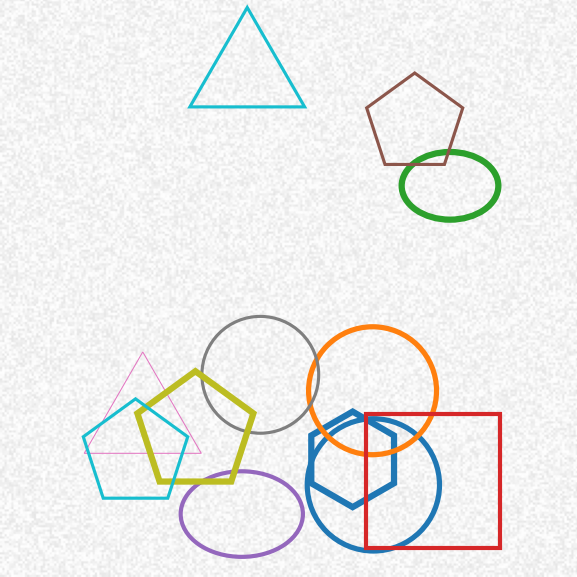[{"shape": "circle", "thickness": 2.5, "radius": 0.57, "center": [0.647, 0.16]}, {"shape": "hexagon", "thickness": 3, "radius": 0.41, "center": [0.611, 0.204]}, {"shape": "circle", "thickness": 2.5, "radius": 0.55, "center": [0.645, 0.323]}, {"shape": "oval", "thickness": 3, "radius": 0.42, "center": [0.779, 0.677]}, {"shape": "square", "thickness": 2, "radius": 0.58, "center": [0.749, 0.166]}, {"shape": "oval", "thickness": 2, "radius": 0.53, "center": [0.419, 0.109]}, {"shape": "pentagon", "thickness": 1.5, "radius": 0.44, "center": [0.718, 0.785]}, {"shape": "triangle", "thickness": 0.5, "radius": 0.59, "center": [0.247, 0.273]}, {"shape": "circle", "thickness": 1.5, "radius": 0.51, "center": [0.451, 0.35]}, {"shape": "pentagon", "thickness": 3, "radius": 0.53, "center": [0.338, 0.251]}, {"shape": "triangle", "thickness": 1.5, "radius": 0.57, "center": [0.428, 0.871]}, {"shape": "pentagon", "thickness": 1.5, "radius": 0.48, "center": [0.235, 0.213]}]